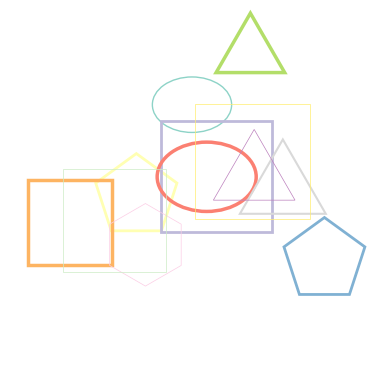[{"shape": "oval", "thickness": 1, "radius": 0.51, "center": [0.499, 0.728]}, {"shape": "pentagon", "thickness": 2, "radius": 0.55, "center": [0.354, 0.49]}, {"shape": "square", "thickness": 2, "radius": 0.72, "center": [0.562, 0.541]}, {"shape": "oval", "thickness": 2.5, "radius": 0.64, "center": [0.537, 0.541]}, {"shape": "pentagon", "thickness": 2, "radius": 0.55, "center": [0.843, 0.325]}, {"shape": "square", "thickness": 2.5, "radius": 0.55, "center": [0.182, 0.422]}, {"shape": "triangle", "thickness": 2.5, "radius": 0.51, "center": [0.65, 0.863]}, {"shape": "hexagon", "thickness": 0.5, "radius": 0.54, "center": [0.378, 0.364]}, {"shape": "triangle", "thickness": 1.5, "radius": 0.64, "center": [0.735, 0.509]}, {"shape": "triangle", "thickness": 0.5, "radius": 0.61, "center": [0.66, 0.541]}, {"shape": "square", "thickness": 0.5, "radius": 0.67, "center": [0.298, 0.427]}, {"shape": "square", "thickness": 0.5, "radius": 0.74, "center": [0.656, 0.58]}]